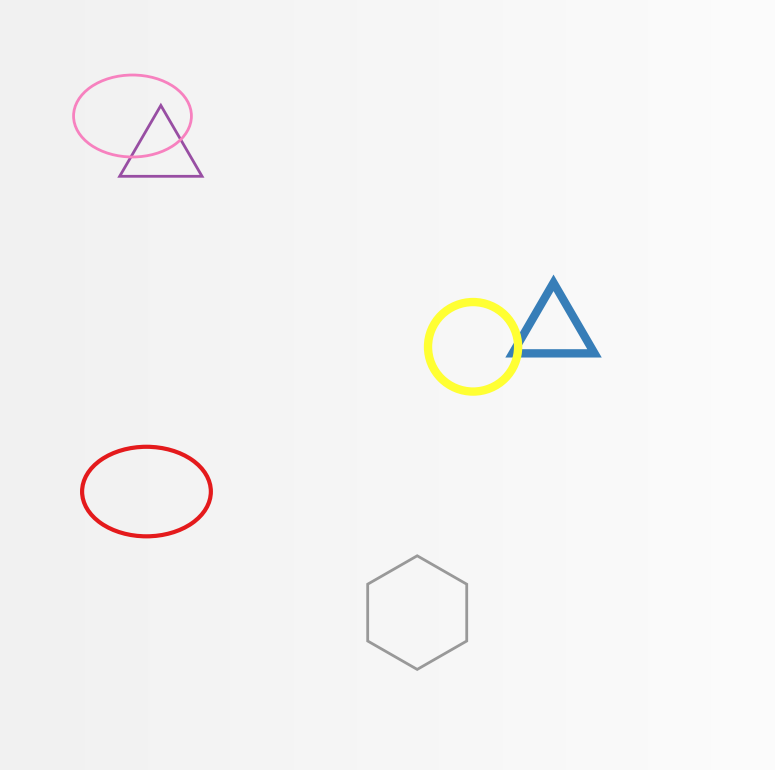[{"shape": "oval", "thickness": 1.5, "radius": 0.42, "center": [0.189, 0.362]}, {"shape": "triangle", "thickness": 3, "radius": 0.31, "center": [0.714, 0.572]}, {"shape": "triangle", "thickness": 1, "radius": 0.31, "center": [0.208, 0.802]}, {"shape": "circle", "thickness": 3, "radius": 0.29, "center": [0.61, 0.55]}, {"shape": "oval", "thickness": 1, "radius": 0.38, "center": [0.171, 0.849]}, {"shape": "hexagon", "thickness": 1, "radius": 0.37, "center": [0.538, 0.204]}]